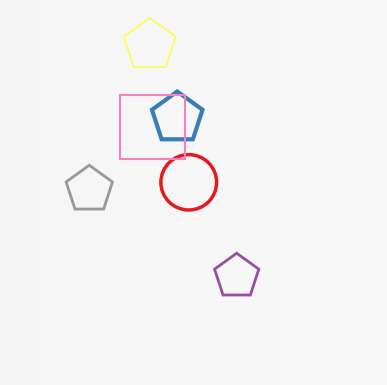[{"shape": "circle", "thickness": 2.5, "radius": 0.36, "center": [0.487, 0.526]}, {"shape": "pentagon", "thickness": 3, "radius": 0.34, "center": [0.457, 0.694]}, {"shape": "pentagon", "thickness": 2, "radius": 0.3, "center": [0.611, 0.282]}, {"shape": "pentagon", "thickness": 1, "radius": 0.35, "center": [0.387, 0.883]}, {"shape": "square", "thickness": 1.5, "radius": 0.42, "center": [0.394, 0.67]}, {"shape": "pentagon", "thickness": 2, "radius": 0.31, "center": [0.23, 0.508]}]